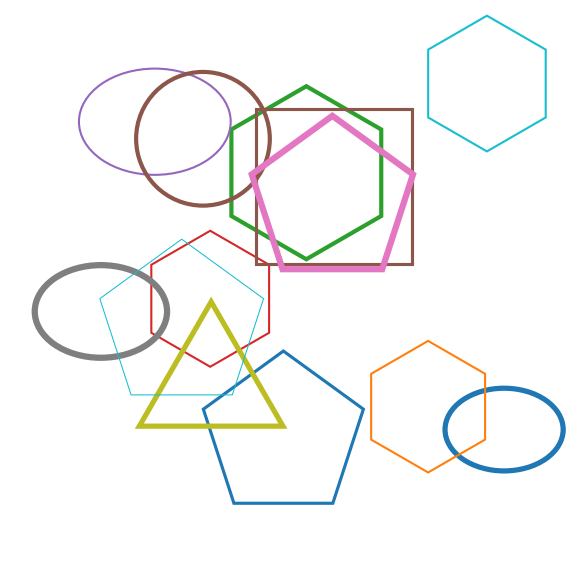[{"shape": "oval", "thickness": 2.5, "radius": 0.51, "center": [0.873, 0.255]}, {"shape": "pentagon", "thickness": 1.5, "radius": 0.73, "center": [0.491, 0.246]}, {"shape": "hexagon", "thickness": 1, "radius": 0.57, "center": [0.741, 0.295]}, {"shape": "hexagon", "thickness": 2, "radius": 0.75, "center": [0.53, 0.7]}, {"shape": "hexagon", "thickness": 1, "radius": 0.59, "center": [0.364, 0.482]}, {"shape": "oval", "thickness": 1, "radius": 0.66, "center": [0.268, 0.788]}, {"shape": "circle", "thickness": 2, "radius": 0.58, "center": [0.351, 0.759]}, {"shape": "square", "thickness": 1.5, "radius": 0.67, "center": [0.578, 0.677]}, {"shape": "pentagon", "thickness": 3, "radius": 0.73, "center": [0.576, 0.652]}, {"shape": "oval", "thickness": 3, "radius": 0.57, "center": [0.175, 0.46]}, {"shape": "triangle", "thickness": 2.5, "radius": 0.72, "center": [0.366, 0.333]}, {"shape": "pentagon", "thickness": 0.5, "radius": 0.75, "center": [0.315, 0.436]}, {"shape": "hexagon", "thickness": 1, "radius": 0.59, "center": [0.843, 0.854]}]